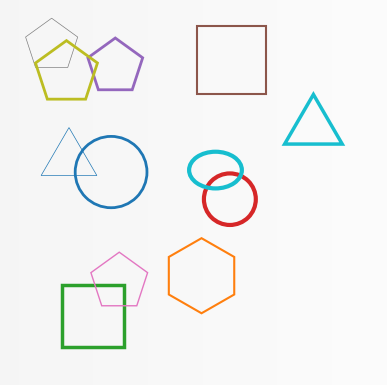[{"shape": "triangle", "thickness": 0.5, "radius": 0.42, "center": [0.178, 0.586]}, {"shape": "circle", "thickness": 2, "radius": 0.46, "center": [0.287, 0.553]}, {"shape": "hexagon", "thickness": 1.5, "radius": 0.49, "center": [0.52, 0.284]}, {"shape": "square", "thickness": 2.5, "radius": 0.4, "center": [0.241, 0.179]}, {"shape": "circle", "thickness": 3, "radius": 0.33, "center": [0.593, 0.483]}, {"shape": "pentagon", "thickness": 2, "radius": 0.37, "center": [0.298, 0.827]}, {"shape": "square", "thickness": 1.5, "radius": 0.44, "center": [0.597, 0.844]}, {"shape": "pentagon", "thickness": 1, "radius": 0.38, "center": [0.308, 0.268]}, {"shape": "pentagon", "thickness": 0.5, "radius": 0.35, "center": [0.133, 0.882]}, {"shape": "pentagon", "thickness": 2, "radius": 0.42, "center": [0.172, 0.81]}, {"shape": "triangle", "thickness": 2.5, "radius": 0.43, "center": [0.809, 0.669]}, {"shape": "oval", "thickness": 3, "radius": 0.34, "center": [0.556, 0.558]}]